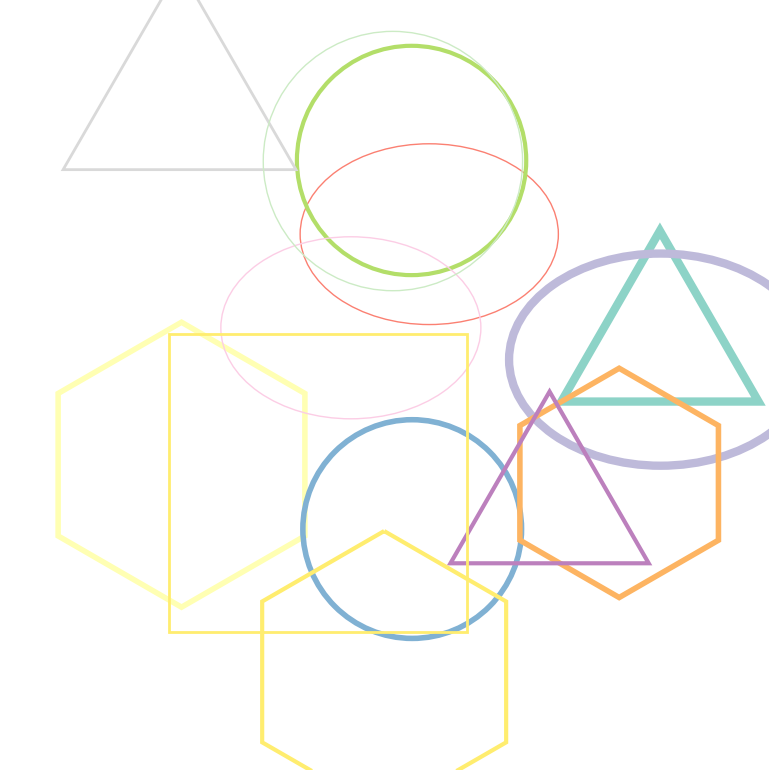[{"shape": "triangle", "thickness": 3, "radius": 0.74, "center": [0.857, 0.552]}, {"shape": "hexagon", "thickness": 2, "radius": 0.93, "center": [0.236, 0.396]}, {"shape": "oval", "thickness": 3, "radius": 0.98, "center": [0.858, 0.533]}, {"shape": "oval", "thickness": 0.5, "radius": 0.84, "center": [0.557, 0.696]}, {"shape": "circle", "thickness": 2, "radius": 0.71, "center": [0.535, 0.313]}, {"shape": "hexagon", "thickness": 2, "radius": 0.74, "center": [0.804, 0.373]}, {"shape": "circle", "thickness": 1.5, "radius": 0.74, "center": [0.535, 0.792]}, {"shape": "oval", "thickness": 0.5, "radius": 0.84, "center": [0.456, 0.574]}, {"shape": "triangle", "thickness": 1, "radius": 0.87, "center": [0.233, 0.867]}, {"shape": "triangle", "thickness": 1.5, "radius": 0.74, "center": [0.714, 0.343]}, {"shape": "circle", "thickness": 0.5, "radius": 0.84, "center": [0.51, 0.791]}, {"shape": "square", "thickness": 1, "radius": 0.97, "center": [0.413, 0.373]}, {"shape": "hexagon", "thickness": 1.5, "radius": 0.91, "center": [0.499, 0.127]}]